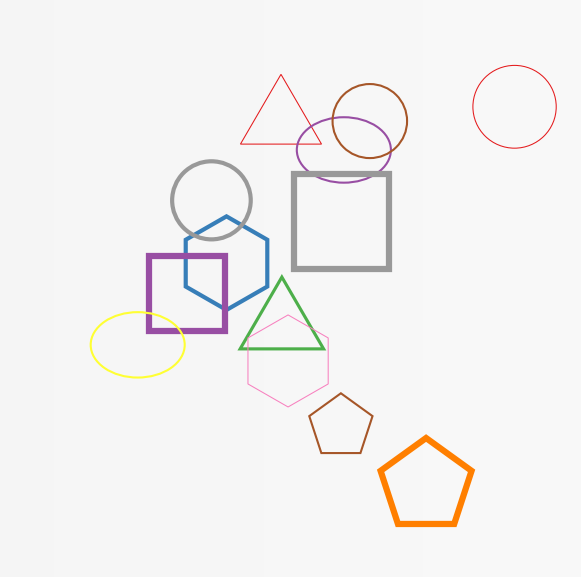[{"shape": "triangle", "thickness": 0.5, "radius": 0.4, "center": [0.483, 0.79]}, {"shape": "circle", "thickness": 0.5, "radius": 0.36, "center": [0.885, 0.814]}, {"shape": "hexagon", "thickness": 2, "radius": 0.41, "center": [0.39, 0.543]}, {"shape": "triangle", "thickness": 1.5, "radius": 0.41, "center": [0.485, 0.436]}, {"shape": "square", "thickness": 3, "radius": 0.33, "center": [0.322, 0.491]}, {"shape": "oval", "thickness": 1, "radius": 0.4, "center": [0.592, 0.739]}, {"shape": "pentagon", "thickness": 3, "radius": 0.41, "center": [0.733, 0.158]}, {"shape": "oval", "thickness": 1, "radius": 0.4, "center": [0.237, 0.402]}, {"shape": "circle", "thickness": 1, "radius": 0.32, "center": [0.636, 0.789]}, {"shape": "pentagon", "thickness": 1, "radius": 0.29, "center": [0.586, 0.261]}, {"shape": "hexagon", "thickness": 0.5, "radius": 0.4, "center": [0.496, 0.374]}, {"shape": "square", "thickness": 3, "radius": 0.41, "center": [0.587, 0.616]}, {"shape": "circle", "thickness": 2, "radius": 0.34, "center": [0.364, 0.652]}]